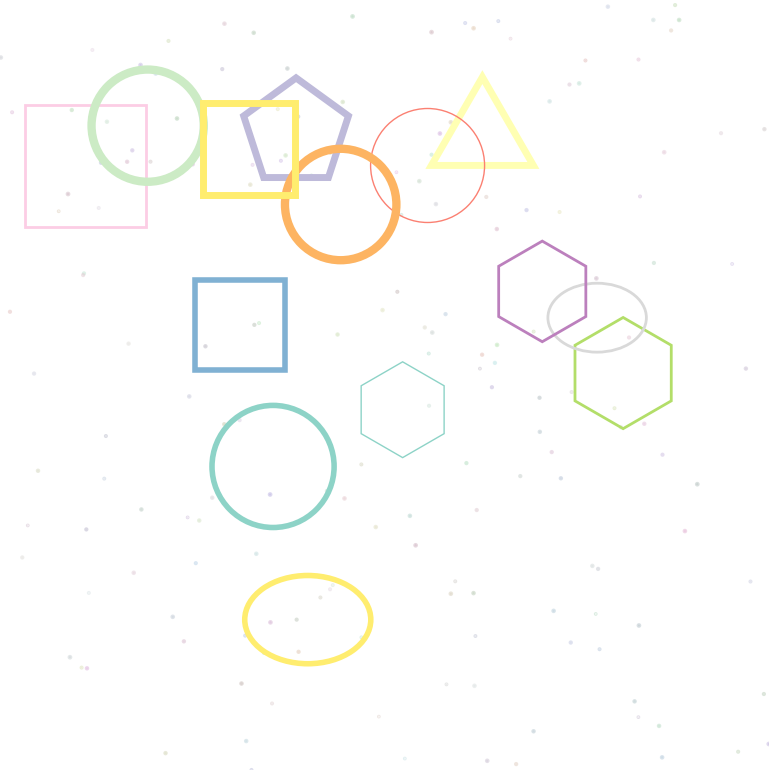[{"shape": "hexagon", "thickness": 0.5, "radius": 0.31, "center": [0.523, 0.468]}, {"shape": "circle", "thickness": 2, "radius": 0.4, "center": [0.355, 0.394]}, {"shape": "triangle", "thickness": 2.5, "radius": 0.38, "center": [0.626, 0.823]}, {"shape": "pentagon", "thickness": 2.5, "radius": 0.36, "center": [0.384, 0.827]}, {"shape": "circle", "thickness": 0.5, "radius": 0.37, "center": [0.555, 0.785]}, {"shape": "square", "thickness": 2, "radius": 0.29, "center": [0.312, 0.577]}, {"shape": "circle", "thickness": 3, "radius": 0.36, "center": [0.442, 0.734]}, {"shape": "hexagon", "thickness": 1, "radius": 0.36, "center": [0.809, 0.515]}, {"shape": "square", "thickness": 1, "radius": 0.4, "center": [0.111, 0.785]}, {"shape": "oval", "thickness": 1, "radius": 0.32, "center": [0.776, 0.587]}, {"shape": "hexagon", "thickness": 1, "radius": 0.33, "center": [0.704, 0.622]}, {"shape": "circle", "thickness": 3, "radius": 0.36, "center": [0.192, 0.837]}, {"shape": "oval", "thickness": 2, "radius": 0.41, "center": [0.4, 0.195]}, {"shape": "square", "thickness": 2.5, "radius": 0.3, "center": [0.323, 0.807]}]